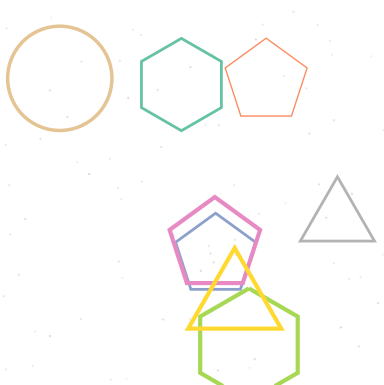[{"shape": "hexagon", "thickness": 2, "radius": 0.6, "center": [0.471, 0.78]}, {"shape": "pentagon", "thickness": 1, "radius": 0.56, "center": [0.691, 0.789]}, {"shape": "pentagon", "thickness": 2, "radius": 0.55, "center": [0.56, 0.337]}, {"shape": "pentagon", "thickness": 3, "radius": 0.62, "center": [0.558, 0.365]}, {"shape": "hexagon", "thickness": 3, "radius": 0.73, "center": [0.647, 0.105]}, {"shape": "triangle", "thickness": 3, "radius": 0.7, "center": [0.61, 0.216]}, {"shape": "circle", "thickness": 2.5, "radius": 0.68, "center": [0.155, 0.797]}, {"shape": "triangle", "thickness": 2, "radius": 0.56, "center": [0.876, 0.429]}]